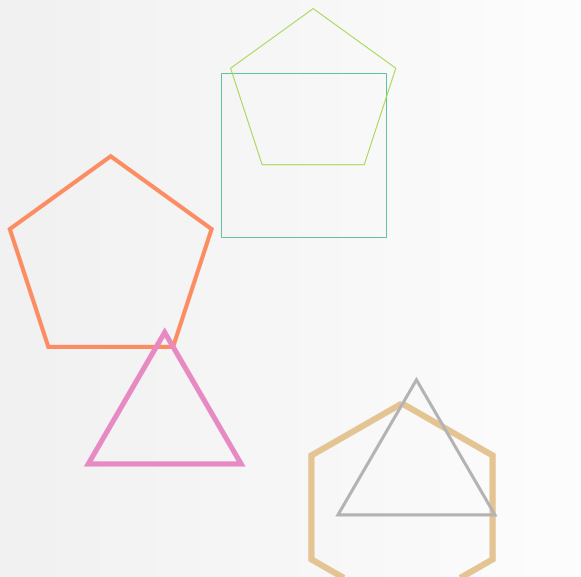[{"shape": "square", "thickness": 0.5, "radius": 0.71, "center": [0.522, 0.731]}, {"shape": "pentagon", "thickness": 2, "radius": 0.91, "center": [0.19, 0.546]}, {"shape": "triangle", "thickness": 2.5, "radius": 0.76, "center": [0.283, 0.272]}, {"shape": "pentagon", "thickness": 0.5, "radius": 0.75, "center": [0.539, 0.835]}, {"shape": "hexagon", "thickness": 3, "radius": 0.9, "center": [0.692, 0.121]}, {"shape": "triangle", "thickness": 1.5, "radius": 0.78, "center": [0.716, 0.186]}]